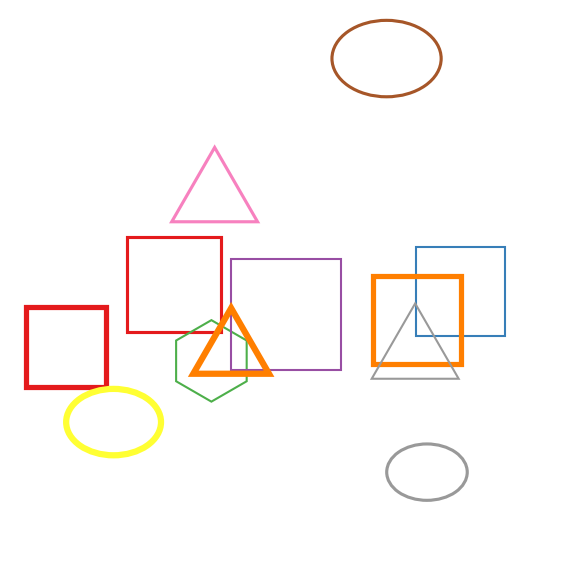[{"shape": "square", "thickness": 1.5, "radius": 0.41, "center": [0.301, 0.506]}, {"shape": "square", "thickness": 2.5, "radius": 0.35, "center": [0.114, 0.398]}, {"shape": "square", "thickness": 1, "radius": 0.39, "center": [0.797, 0.494]}, {"shape": "hexagon", "thickness": 1, "radius": 0.35, "center": [0.366, 0.374]}, {"shape": "square", "thickness": 1, "radius": 0.48, "center": [0.495, 0.455]}, {"shape": "triangle", "thickness": 3, "radius": 0.38, "center": [0.4, 0.39]}, {"shape": "square", "thickness": 2.5, "radius": 0.38, "center": [0.722, 0.444]}, {"shape": "oval", "thickness": 3, "radius": 0.41, "center": [0.197, 0.268]}, {"shape": "oval", "thickness": 1.5, "radius": 0.47, "center": [0.669, 0.898]}, {"shape": "triangle", "thickness": 1.5, "radius": 0.43, "center": [0.372, 0.658]}, {"shape": "oval", "thickness": 1.5, "radius": 0.35, "center": [0.739, 0.182]}, {"shape": "triangle", "thickness": 1, "radius": 0.43, "center": [0.719, 0.387]}]